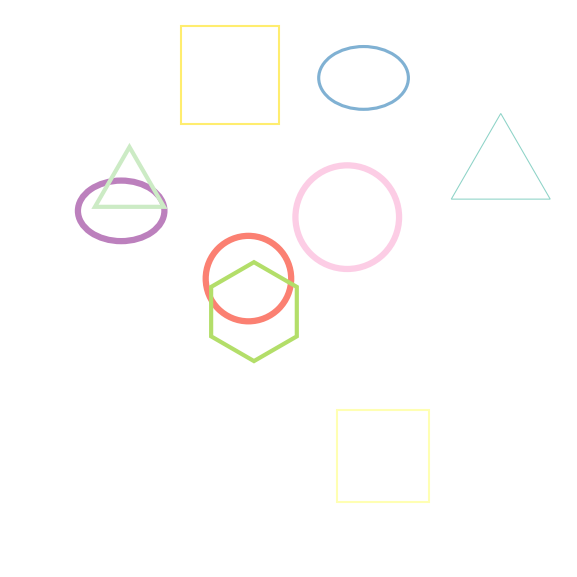[{"shape": "triangle", "thickness": 0.5, "radius": 0.49, "center": [0.867, 0.704]}, {"shape": "square", "thickness": 1, "radius": 0.4, "center": [0.664, 0.209]}, {"shape": "circle", "thickness": 3, "radius": 0.37, "center": [0.43, 0.517]}, {"shape": "oval", "thickness": 1.5, "radius": 0.39, "center": [0.63, 0.864]}, {"shape": "hexagon", "thickness": 2, "radius": 0.43, "center": [0.44, 0.46]}, {"shape": "circle", "thickness": 3, "radius": 0.45, "center": [0.601, 0.623]}, {"shape": "oval", "thickness": 3, "radius": 0.37, "center": [0.21, 0.634]}, {"shape": "triangle", "thickness": 2, "radius": 0.34, "center": [0.224, 0.675]}, {"shape": "square", "thickness": 1, "radius": 0.42, "center": [0.398, 0.869]}]